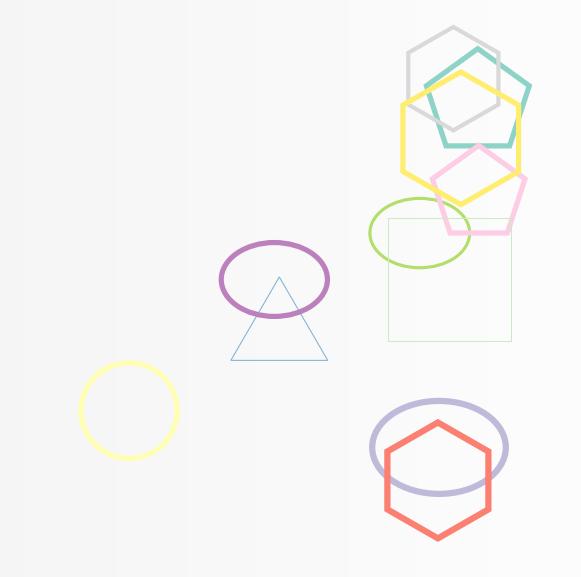[{"shape": "pentagon", "thickness": 2.5, "radius": 0.47, "center": [0.822, 0.822]}, {"shape": "circle", "thickness": 2.5, "radius": 0.41, "center": [0.222, 0.288]}, {"shape": "oval", "thickness": 3, "radius": 0.57, "center": [0.755, 0.224]}, {"shape": "hexagon", "thickness": 3, "radius": 0.5, "center": [0.753, 0.167]}, {"shape": "triangle", "thickness": 0.5, "radius": 0.48, "center": [0.481, 0.423]}, {"shape": "oval", "thickness": 1.5, "radius": 0.43, "center": [0.722, 0.596]}, {"shape": "pentagon", "thickness": 2.5, "radius": 0.42, "center": [0.824, 0.663]}, {"shape": "hexagon", "thickness": 2, "radius": 0.45, "center": [0.78, 0.863]}, {"shape": "oval", "thickness": 2.5, "radius": 0.46, "center": [0.472, 0.515]}, {"shape": "square", "thickness": 0.5, "radius": 0.53, "center": [0.774, 0.515]}, {"shape": "hexagon", "thickness": 2.5, "radius": 0.57, "center": [0.793, 0.76]}]